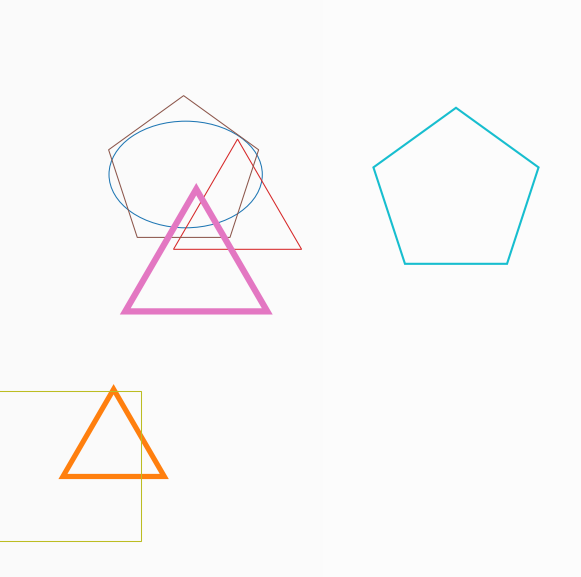[{"shape": "oval", "thickness": 0.5, "radius": 0.66, "center": [0.319, 0.697]}, {"shape": "triangle", "thickness": 2.5, "radius": 0.5, "center": [0.195, 0.224]}, {"shape": "triangle", "thickness": 0.5, "radius": 0.64, "center": [0.409, 0.631]}, {"shape": "pentagon", "thickness": 0.5, "radius": 0.68, "center": [0.316, 0.698]}, {"shape": "triangle", "thickness": 3, "radius": 0.71, "center": [0.338, 0.53]}, {"shape": "square", "thickness": 0.5, "radius": 0.65, "center": [0.113, 0.193]}, {"shape": "pentagon", "thickness": 1, "radius": 0.75, "center": [0.785, 0.663]}]